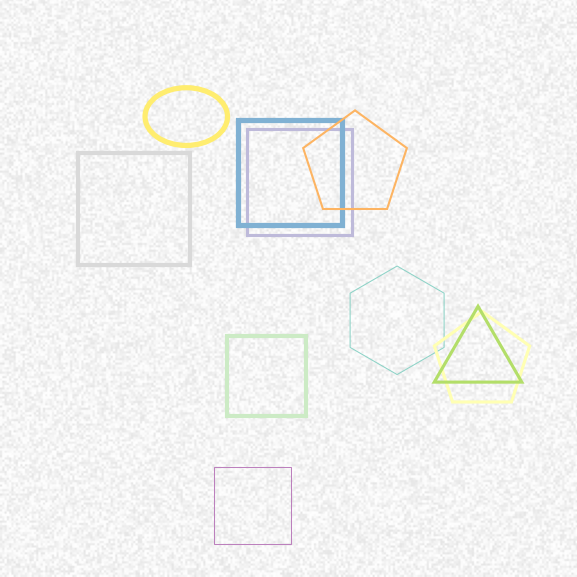[{"shape": "hexagon", "thickness": 0.5, "radius": 0.47, "center": [0.688, 0.445]}, {"shape": "pentagon", "thickness": 1.5, "radius": 0.43, "center": [0.835, 0.373]}, {"shape": "square", "thickness": 1.5, "radius": 0.46, "center": [0.518, 0.684]}, {"shape": "square", "thickness": 2.5, "radius": 0.45, "center": [0.503, 0.7]}, {"shape": "pentagon", "thickness": 1, "radius": 0.47, "center": [0.615, 0.714]}, {"shape": "triangle", "thickness": 1.5, "radius": 0.44, "center": [0.828, 0.381]}, {"shape": "square", "thickness": 2, "radius": 0.48, "center": [0.232, 0.637]}, {"shape": "square", "thickness": 0.5, "radius": 0.34, "center": [0.438, 0.124]}, {"shape": "square", "thickness": 2, "radius": 0.35, "center": [0.462, 0.348]}, {"shape": "oval", "thickness": 2.5, "radius": 0.36, "center": [0.323, 0.797]}]